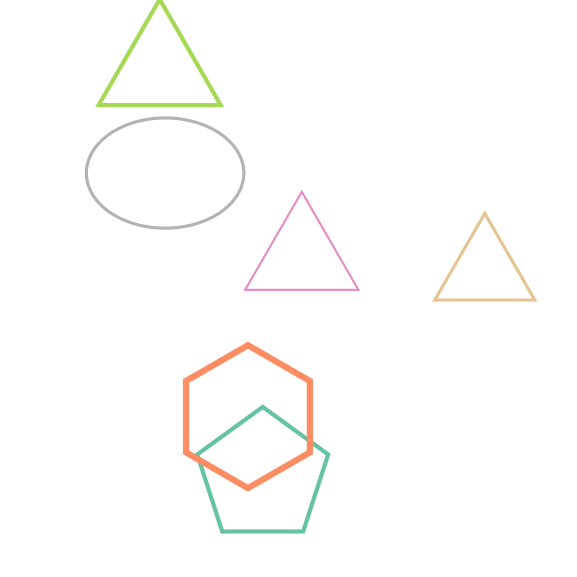[{"shape": "pentagon", "thickness": 2, "radius": 0.6, "center": [0.455, 0.175]}, {"shape": "hexagon", "thickness": 3, "radius": 0.62, "center": [0.429, 0.278]}, {"shape": "triangle", "thickness": 1, "radius": 0.57, "center": [0.523, 0.554]}, {"shape": "triangle", "thickness": 2, "radius": 0.61, "center": [0.277, 0.878]}, {"shape": "triangle", "thickness": 1.5, "radius": 0.5, "center": [0.839, 0.53]}, {"shape": "oval", "thickness": 1.5, "radius": 0.68, "center": [0.286, 0.699]}]